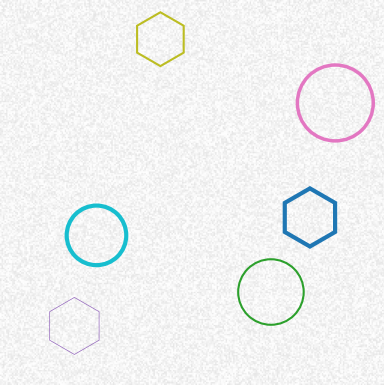[{"shape": "hexagon", "thickness": 3, "radius": 0.38, "center": [0.805, 0.435]}, {"shape": "circle", "thickness": 1.5, "radius": 0.43, "center": [0.704, 0.242]}, {"shape": "hexagon", "thickness": 0.5, "radius": 0.37, "center": [0.193, 0.153]}, {"shape": "circle", "thickness": 2.5, "radius": 0.49, "center": [0.871, 0.733]}, {"shape": "hexagon", "thickness": 1.5, "radius": 0.35, "center": [0.417, 0.898]}, {"shape": "circle", "thickness": 3, "radius": 0.39, "center": [0.251, 0.389]}]